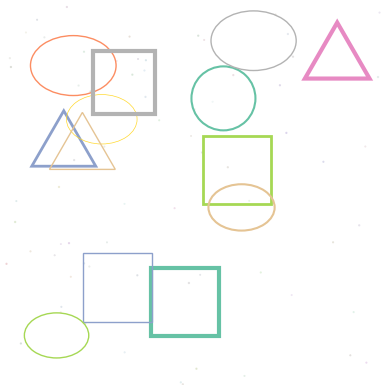[{"shape": "circle", "thickness": 1.5, "radius": 0.42, "center": [0.58, 0.744]}, {"shape": "square", "thickness": 3, "radius": 0.44, "center": [0.481, 0.216]}, {"shape": "oval", "thickness": 1, "radius": 0.56, "center": [0.19, 0.83]}, {"shape": "square", "thickness": 1, "radius": 0.44, "center": [0.305, 0.254]}, {"shape": "triangle", "thickness": 2, "radius": 0.48, "center": [0.166, 0.616]}, {"shape": "triangle", "thickness": 3, "radius": 0.48, "center": [0.876, 0.844]}, {"shape": "square", "thickness": 2, "radius": 0.45, "center": [0.615, 0.558]}, {"shape": "oval", "thickness": 1, "radius": 0.42, "center": [0.147, 0.129]}, {"shape": "oval", "thickness": 0.5, "radius": 0.46, "center": [0.264, 0.69]}, {"shape": "triangle", "thickness": 1, "radius": 0.49, "center": [0.214, 0.609]}, {"shape": "oval", "thickness": 1.5, "radius": 0.43, "center": [0.627, 0.461]}, {"shape": "square", "thickness": 3, "radius": 0.41, "center": [0.322, 0.786]}, {"shape": "oval", "thickness": 1, "radius": 0.55, "center": [0.659, 0.894]}]